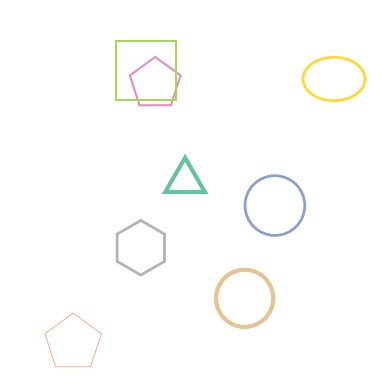[{"shape": "triangle", "thickness": 3, "radius": 0.3, "center": [0.481, 0.531]}, {"shape": "pentagon", "thickness": 0.5, "radius": 0.39, "center": [0.19, 0.11]}, {"shape": "circle", "thickness": 2, "radius": 0.39, "center": [0.714, 0.466]}, {"shape": "pentagon", "thickness": 1.5, "radius": 0.35, "center": [0.403, 0.783]}, {"shape": "square", "thickness": 1.5, "radius": 0.39, "center": [0.379, 0.817]}, {"shape": "oval", "thickness": 2, "radius": 0.4, "center": [0.868, 0.795]}, {"shape": "circle", "thickness": 3, "radius": 0.37, "center": [0.635, 0.225]}, {"shape": "hexagon", "thickness": 2, "radius": 0.35, "center": [0.366, 0.357]}]